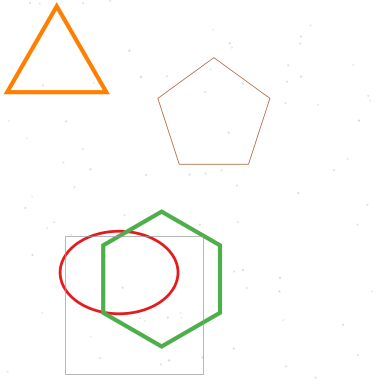[{"shape": "oval", "thickness": 2, "radius": 0.77, "center": [0.309, 0.292]}, {"shape": "hexagon", "thickness": 3, "radius": 0.88, "center": [0.42, 0.275]}, {"shape": "triangle", "thickness": 3, "radius": 0.74, "center": [0.147, 0.835]}, {"shape": "pentagon", "thickness": 0.5, "radius": 0.77, "center": [0.556, 0.697]}, {"shape": "square", "thickness": 0.5, "radius": 0.89, "center": [0.348, 0.207]}]